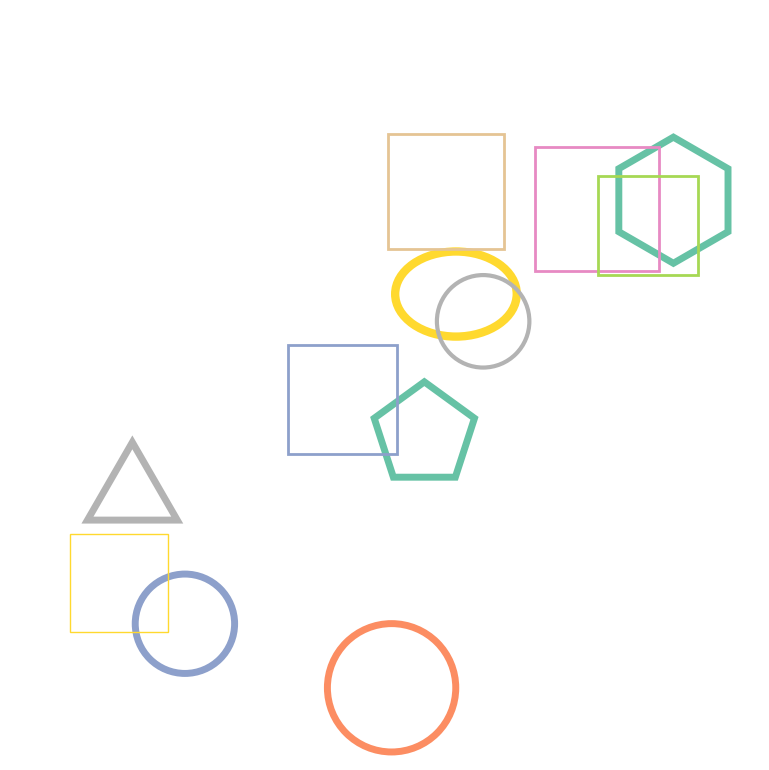[{"shape": "pentagon", "thickness": 2.5, "radius": 0.34, "center": [0.551, 0.436]}, {"shape": "hexagon", "thickness": 2.5, "radius": 0.41, "center": [0.875, 0.74]}, {"shape": "circle", "thickness": 2.5, "radius": 0.42, "center": [0.509, 0.107]}, {"shape": "square", "thickness": 1, "radius": 0.36, "center": [0.445, 0.481]}, {"shape": "circle", "thickness": 2.5, "radius": 0.32, "center": [0.24, 0.19]}, {"shape": "square", "thickness": 1, "radius": 0.4, "center": [0.776, 0.729]}, {"shape": "square", "thickness": 1, "radius": 0.32, "center": [0.842, 0.707]}, {"shape": "oval", "thickness": 3, "radius": 0.39, "center": [0.592, 0.618]}, {"shape": "square", "thickness": 0.5, "radius": 0.32, "center": [0.155, 0.243]}, {"shape": "square", "thickness": 1, "radius": 0.38, "center": [0.579, 0.751]}, {"shape": "triangle", "thickness": 2.5, "radius": 0.34, "center": [0.172, 0.358]}, {"shape": "circle", "thickness": 1.5, "radius": 0.3, "center": [0.627, 0.583]}]